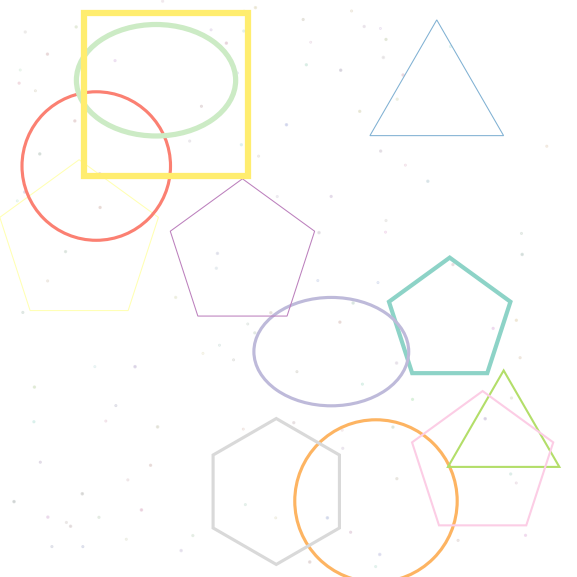[{"shape": "pentagon", "thickness": 2, "radius": 0.55, "center": [0.779, 0.442]}, {"shape": "pentagon", "thickness": 0.5, "radius": 0.72, "center": [0.137, 0.578]}, {"shape": "oval", "thickness": 1.5, "radius": 0.67, "center": [0.574, 0.39]}, {"shape": "circle", "thickness": 1.5, "radius": 0.64, "center": [0.167, 0.712]}, {"shape": "triangle", "thickness": 0.5, "radius": 0.67, "center": [0.756, 0.831]}, {"shape": "circle", "thickness": 1.5, "radius": 0.7, "center": [0.651, 0.132]}, {"shape": "triangle", "thickness": 1, "radius": 0.56, "center": [0.872, 0.246]}, {"shape": "pentagon", "thickness": 1, "radius": 0.64, "center": [0.836, 0.193]}, {"shape": "hexagon", "thickness": 1.5, "radius": 0.63, "center": [0.478, 0.148]}, {"shape": "pentagon", "thickness": 0.5, "radius": 0.66, "center": [0.42, 0.558]}, {"shape": "oval", "thickness": 2.5, "radius": 0.69, "center": [0.27, 0.86]}, {"shape": "square", "thickness": 3, "radius": 0.71, "center": [0.288, 0.836]}]